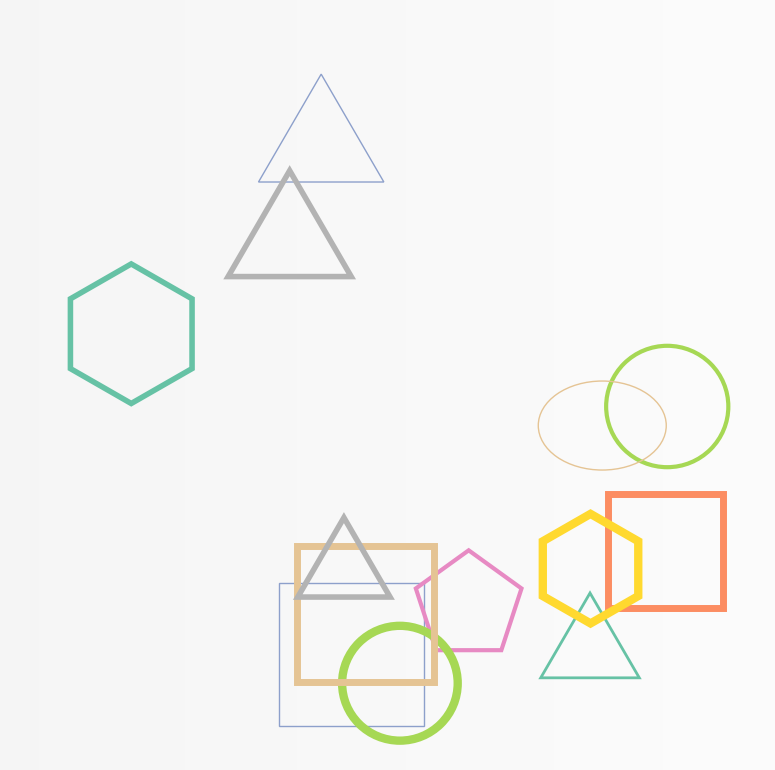[{"shape": "triangle", "thickness": 1, "radius": 0.37, "center": [0.761, 0.156]}, {"shape": "hexagon", "thickness": 2, "radius": 0.45, "center": [0.169, 0.567]}, {"shape": "square", "thickness": 2.5, "radius": 0.37, "center": [0.859, 0.284]}, {"shape": "square", "thickness": 0.5, "radius": 0.47, "center": [0.453, 0.15]}, {"shape": "triangle", "thickness": 0.5, "radius": 0.47, "center": [0.414, 0.81]}, {"shape": "pentagon", "thickness": 1.5, "radius": 0.36, "center": [0.605, 0.214]}, {"shape": "circle", "thickness": 3, "radius": 0.37, "center": [0.516, 0.113]}, {"shape": "circle", "thickness": 1.5, "radius": 0.39, "center": [0.861, 0.472]}, {"shape": "hexagon", "thickness": 3, "radius": 0.36, "center": [0.762, 0.261]}, {"shape": "oval", "thickness": 0.5, "radius": 0.41, "center": [0.777, 0.447]}, {"shape": "square", "thickness": 2.5, "radius": 0.44, "center": [0.471, 0.203]}, {"shape": "triangle", "thickness": 2, "radius": 0.46, "center": [0.374, 0.687]}, {"shape": "triangle", "thickness": 2, "radius": 0.34, "center": [0.444, 0.259]}]